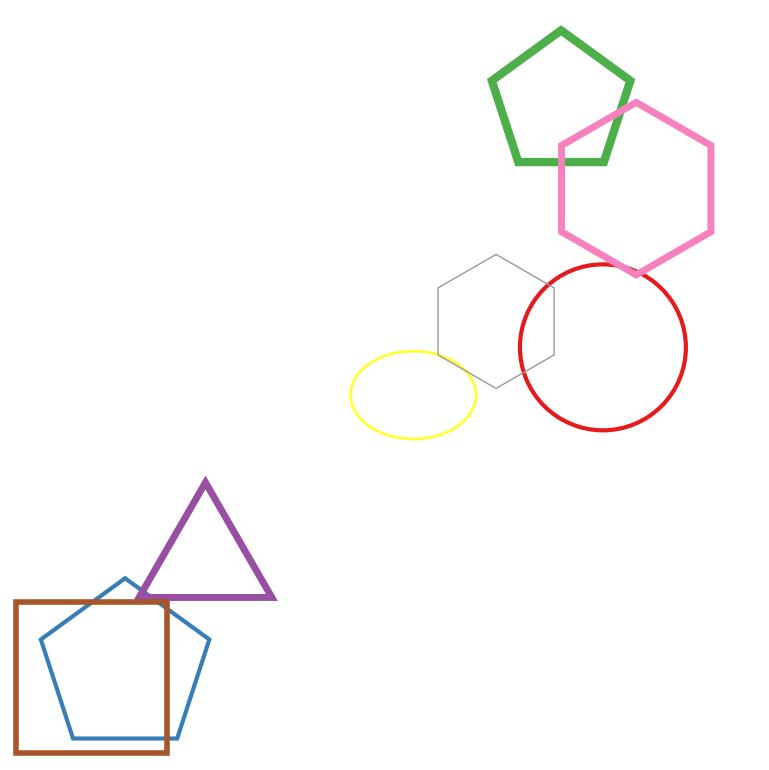[{"shape": "circle", "thickness": 1.5, "radius": 0.54, "center": [0.783, 0.549]}, {"shape": "pentagon", "thickness": 1.5, "radius": 0.58, "center": [0.162, 0.134]}, {"shape": "pentagon", "thickness": 3, "radius": 0.47, "center": [0.729, 0.866]}, {"shape": "triangle", "thickness": 2.5, "radius": 0.5, "center": [0.267, 0.274]}, {"shape": "oval", "thickness": 1, "radius": 0.41, "center": [0.537, 0.487]}, {"shape": "square", "thickness": 2, "radius": 0.49, "center": [0.119, 0.12]}, {"shape": "hexagon", "thickness": 2.5, "radius": 0.56, "center": [0.826, 0.755]}, {"shape": "hexagon", "thickness": 0.5, "radius": 0.44, "center": [0.644, 0.583]}]